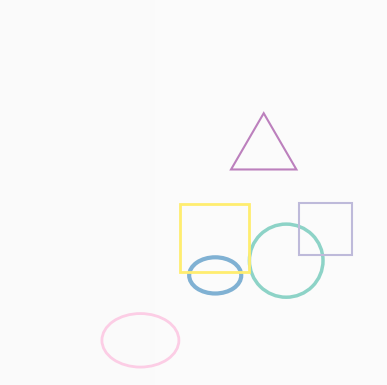[{"shape": "circle", "thickness": 2.5, "radius": 0.47, "center": [0.739, 0.323]}, {"shape": "square", "thickness": 1.5, "radius": 0.34, "center": [0.84, 0.406]}, {"shape": "oval", "thickness": 3, "radius": 0.34, "center": [0.555, 0.285]}, {"shape": "oval", "thickness": 2, "radius": 0.5, "center": [0.362, 0.116]}, {"shape": "triangle", "thickness": 1.5, "radius": 0.49, "center": [0.681, 0.609]}, {"shape": "square", "thickness": 2, "radius": 0.44, "center": [0.554, 0.382]}]